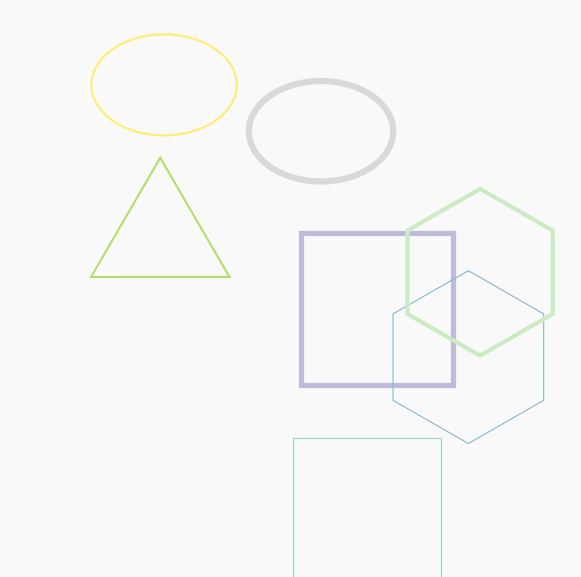[{"shape": "square", "thickness": 0.5, "radius": 0.64, "center": [0.631, 0.114]}, {"shape": "square", "thickness": 2.5, "radius": 0.66, "center": [0.648, 0.464]}, {"shape": "hexagon", "thickness": 0.5, "radius": 0.75, "center": [0.806, 0.381]}, {"shape": "triangle", "thickness": 1, "radius": 0.69, "center": [0.276, 0.588]}, {"shape": "oval", "thickness": 3, "radius": 0.62, "center": [0.552, 0.772]}, {"shape": "hexagon", "thickness": 2, "radius": 0.72, "center": [0.826, 0.528]}, {"shape": "oval", "thickness": 1, "radius": 0.63, "center": [0.282, 0.852]}]